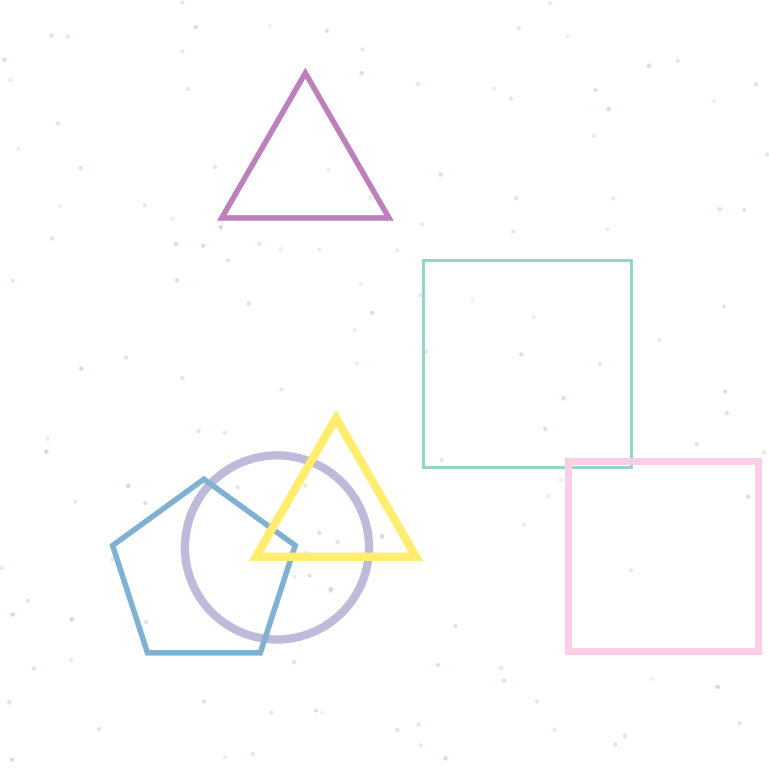[{"shape": "square", "thickness": 1, "radius": 0.67, "center": [0.684, 0.528]}, {"shape": "circle", "thickness": 3, "radius": 0.6, "center": [0.36, 0.289]}, {"shape": "pentagon", "thickness": 2, "radius": 0.62, "center": [0.265, 0.253]}, {"shape": "square", "thickness": 2.5, "radius": 0.62, "center": [0.861, 0.277]}, {"shape": "triangle", "thickness": 2, "radius": 0.63, "center": [0.397, 0.78]}, {"shape": "triangle", "thickness": 3, "radius": 0.6, "center": [0.436, 0.337]}]